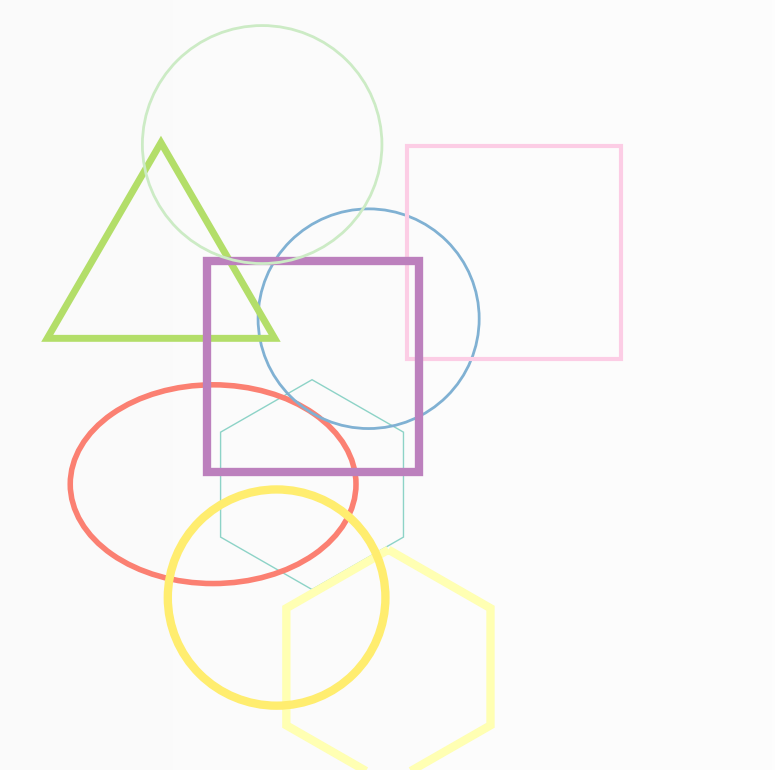[{"shape": "hexagon", "thickness": 0.5, "radius": 0.68, "center": [0.403, 0.371]}, {"shape": "hexagon", "thickness": 3, "radius": 0.76, "center": [0.501, 0.134]}, {"shape": "oval", "thickness": 2, "radius": 0.92, "center": [0.275, 0.371]}, {"shape": "circle", "thickness": 1, "radius": 0.71, "center": [0.476, 0.586]}, {"shape": "triangle", "thickness": 2.5, "radius": 0.85, "center": [0.208, 0.645]}, {"shape": "square", "thickness": 1.5, "radius": 0.69, "center": [0.663, 0.672]}, {"shape": "square", "thickness": 3, "radius": 0.69, "center": [0.404, 0.524]}, {"shape": "circle", "thickness": 1, "radius": 0.77, "center": [0.338, 0.812]}, {"shape": "circle", "thickness": 3, "radius": 0.7, "center": [0.357, 0.224]}]